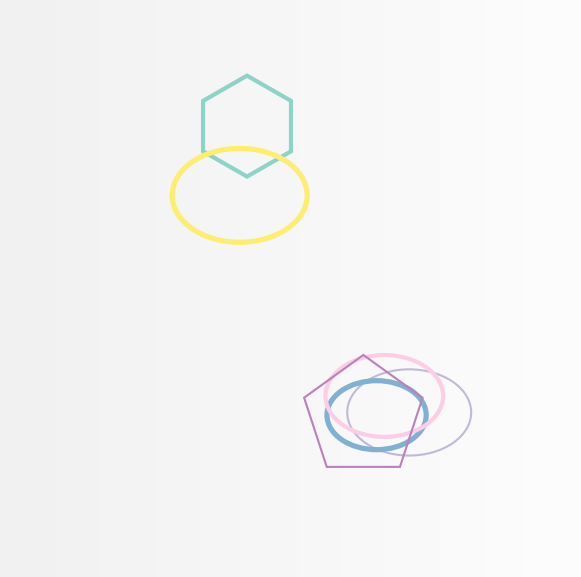[{"shape": "hexagon", "thickness": 2, "radius": 0.44, "center": [0.425, 0.781]}, {"shape": "oval", "thickness": 1, "radius": 0.53, "center": [0.704, 0.285]}, {"shape": "oval", "thickness": 2.5, "radius": 0.43, "center": [0.648, 0.28]}, {"shape": "oval", "thickness": 2, "radius": 0.51, "center": [0.661, 0.313]}, {"shape": "pentagon", "thickness": 1, "radius": 0.54, "center": [0.625, 0.277]}, {"shape": "oval", "thickness": 2.5, "radius": 0.58, "center": [0.412, 0.661]}]